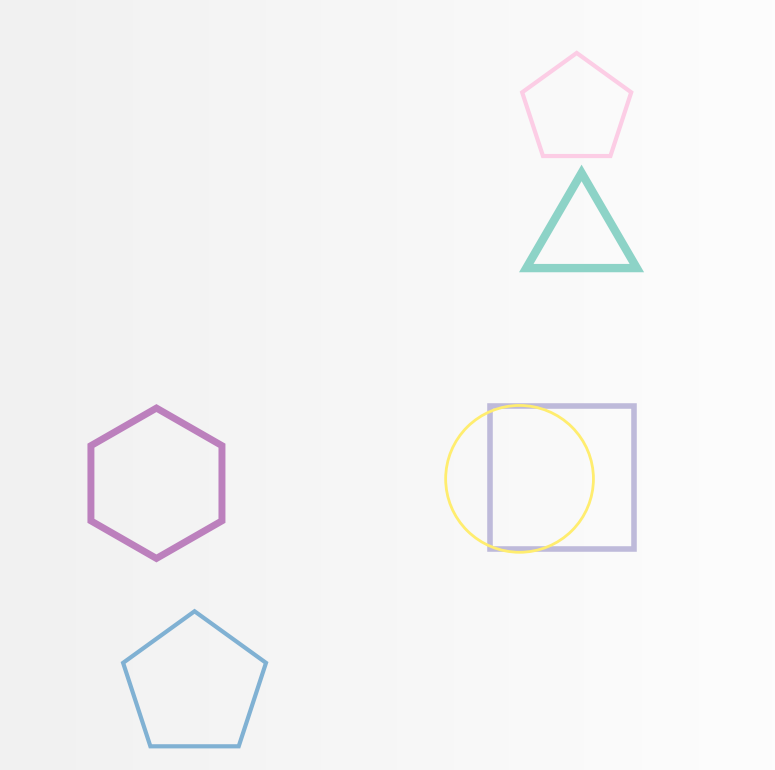[{"shape": "triangle", "thickness": 3, "radius": 0.41, "center": [0.75, 0.693]}, {"shape": "square", "thickness": 2, "radius": 0.46, "center": [0.725, 0.38]}, {"shape": "pentagon", "thickness": 1.5, "radius": 0.48, "center": [0.251, 0.109]}, {"shape": "pentagon", "thickness": 1.5, "radius": 0.37, "center": [0.744, 0.857]}, {"shape": "hexagon", "thickness": 2.5, "radius": 0.49, "center": [0.202, 0.372]}, {"shape": "circle", "thickness": 1, "radius": 0.48, "center": [0.67, 0.378]}]